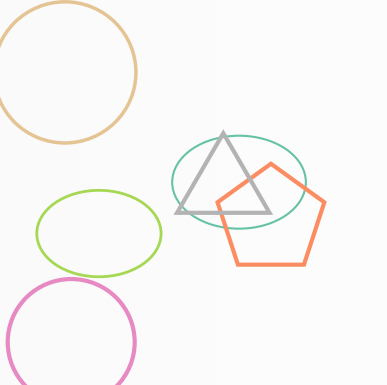[{"shape": "oval", "thickness": 1.5, "radius": 0.86, "center": [0.617, 0.527]}, {"shape": "pentagon", "thickness": 3, "radius": 0.72, "center": [0.699, 0.43]}, {"shape": "circle", "thickness": 3, "radius": 0.82, "center": [0.184, 0.111]}, {"shape": "oval", "thickness": 2, "radius": 0.8, "center": [0.255, 0.393]}, {"shape": "circle", "thickness": 2.5, "radius": 0.92, "center": [0.167, 0.812]}, {"shape": "triangle", "thickness": 3, "radius": 0.69, "center": [0.576, 0.516]}]